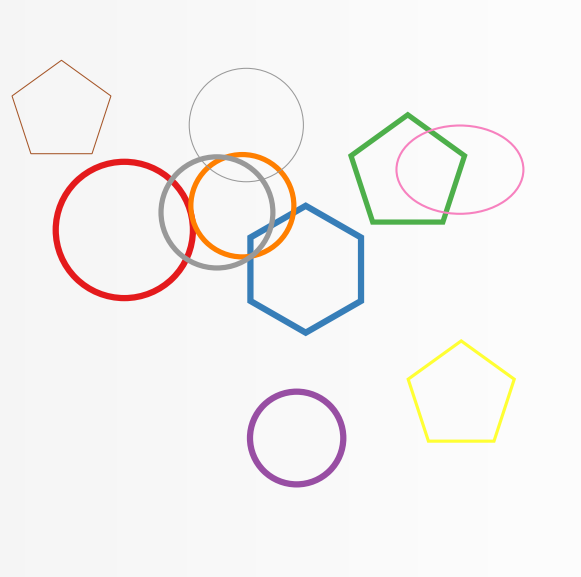[{"shape": "circle", "thickness": 3, "radius": 0.59, "center": [0.214, 0.601]}, {"shape": "hexagon", "thickness": 3, "radius": 0.55, "center": [0.526, 0.533]}, {"shape": "pentagon", "thickness": 2.5, "radius": 0.51, "center": [0.702, 0.698]}, {"shape": "circle", "thickness": 3, "radius": 0.4, "center": [0.51, 0.241]}, {"shape": "circle", "thickness": 2.5, "radius": 0.44, "center": [0.417, 0.643]}, {"shape": "pentagon", "thickness": 1.5, "radius": 0.48, "center": [0.793, 0.313]}, {"shape": "pentagon", "thickness": 0.5, "radius": 0.45, "center": [0.106, 0.805]}, {"shape": "oval", "thickness": 1, "radius": 0.55, "center": [0.791, 0.705]}, {"shape": "circle", "thickness": 0.5, "radius": 0.49, "center": [0.424, 0.783]}, {"shape": "circle", "thickness": 2.5, "radius": 0.48, "center": [0.373, 0.631]}]